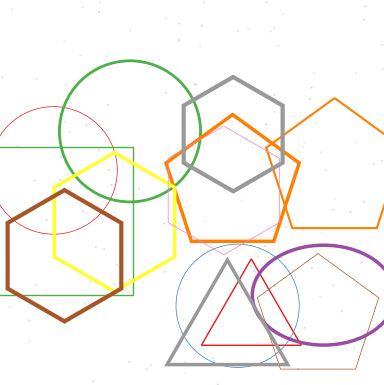[{"shape": "circle", "thickness": 0.5, "radius": 0.83, "center": [0.139, 0.557]}, {"shape": "triangle", "thickness": 1, "radius": 0.75, "center": [0.653, 0.178]}, {"shape": "circle", "thickness": 0.5, "radius": 0.8, "center": [0.617, 0.206]}, {"shape": "square", "thickness": 1, "radius": 0.96, "center": [0.152, 0.426]}, {"shape": "circle", "thickness": 2, "radius": 0.92, "center": [0.338, 0.659]}, {"shape": "oval", "thickness": 2.5, "radius": 0.93, "center": [0.841, 0.233]}, {"shape": "pentagon", "thickness": 1.5, "radius": 0.93, "center": [0.869, 0.559]}, {"shape": "pentagon", "thickness": 2.5, "radius": 0.91, "center": [0.604, 0.52]}, {"shape": "hexagon", "thickness": 2.5, "radius": 0.9, "center": [0.297, 0.423]}, {"shape": "pentagon", "thickness": 0.5, "radius": 0.83, "center": [0.826, 0.175]}, {"shape": "hexagon", "thickness": 3, "radius": 0.85, "center": [0.167, 0.336]}, {"shape": "hexagon", "thickness": 0.5, "radius": 0.83, "center": [0.581, 0.505]}, {"shape": "hexagon", "thickness": 3, "radius": 0.74, "center": [0.606, 0.652]}, {"shape": "triangle", "thickness": 2.5, "radius": 0.9, "center": [0.591, 0.143]}]